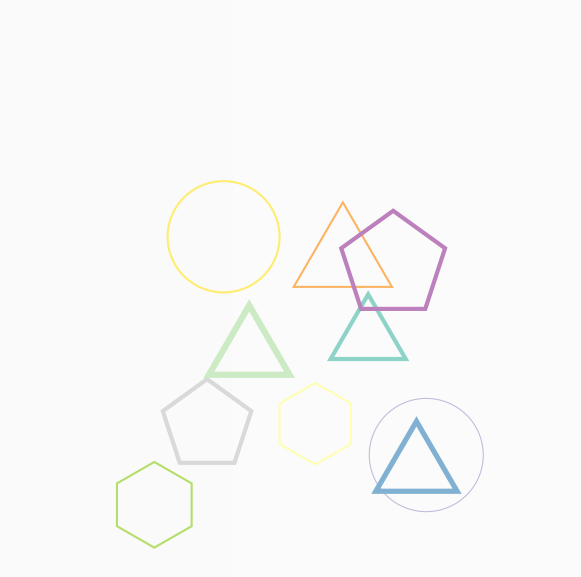[{"shape": "triangle", "thickness": 2, "radius": 0.37, "center": [0.633, 0.415]}, {"shape": "hexagon", "thickness": 1, "radius": 0.35, "center": [0.542, 0.265]}, {"shape": "circle", "thickness": 0.5, "radius": 0.49, "center": [0.733, 0.211]}, {"shape": "triangle", "thickness": 2.5, "radius": 0.4, "center": [0.716, 0.189]}, {"shape": "triangle", "thickness": 1, "radius": 0.49, "center": [0.59, 0.551]}, {"shape": "hexagon", "thickness": 1, "radius": 0.37, "center": [0.265, 0.125]}, {"shape": "pentagon", "thickness": 2, "radius": 0.4, "center": [0.356, 0.263]}, {"shape": "pentagon", "thickness": 2, "radius": 0.47, "center": [0.676, 0.54]}, {"shape": "triangle", "thickness": 3, "radius": 0.4, "center": [0.429, 0.39]}, {"shape": "circle", "thickness": 1, "radius": 0.48, "center": [0.385, 0.589]}]